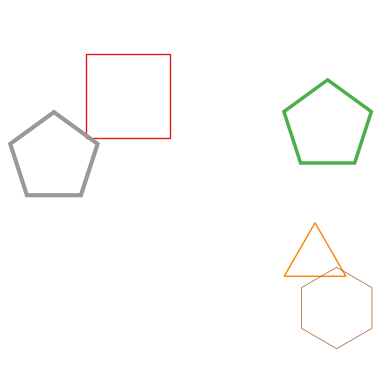[{"shape": "square", "thickness": 1, "radius": 0.54, "center": [0.333, 0.751]}, {"shape": "pentagon", "thickness": 2.5, "radius": 0.6, "center": [0.851, 0.673]}, {"shape": "triangle", "thickness": 1, "radius": 0.46, "center": [0.818, 0.329]}, {"shape": "hexagon", "thickness": 0.5, "radius": 0.53, "center": [0.875, 0.2]}, {"shape": "pentagon", "thickness": 3, "radius": 0.6, "center": [0.14, 0.589]}]